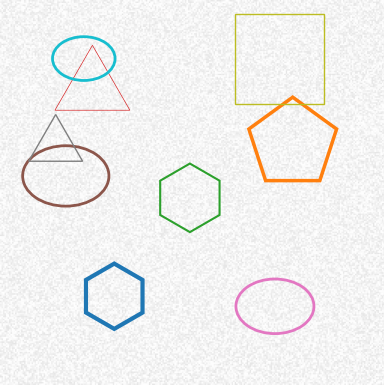[{"shape": "hexagon", "thickness": 3, "radius": 0.42, "center": [0.297, 0.23]}, {"shape": "pentagon", "thickness": 2.5, "radius": 0.6, "center": [0.76, 0.628]}, {"shape": "hexagon", "thickness": 1.5, "radius": 0.45, "center": [0.493, 0.486]}, {"shape": "triangle", "thickness": 0.5, "radius": 0.56, "center": [0.24, 0.77]}, {"shape": "oval", "thickness": 2, "radius": 0.56, "center": [0.171, 0.543]}, {"shape": "oval", "thickness": 2, "radius": 0.51, "center": [0.714, 0.204]}, {"shape": "triangle", "thickness": 1, "radius": 0.4, "center": [0.145, 0.622]}, {"shape": "square", "thickness": 1, "radius": 0.58, "center": [0.726, 0.846]}, {"shape": "oval", "thickness": 2, "radius": 0.41, "center": [0.218, 0.848]}]